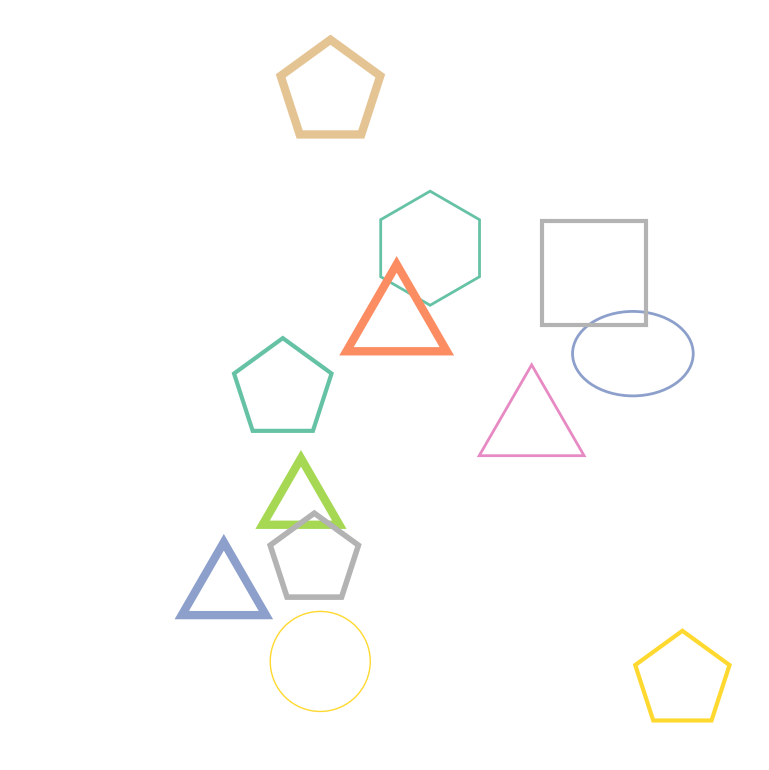[{"shape": "pentagon", "thickness": 1.5, "radius": 0.33, "center": [0.367, 0.494]}, {"shape": "hexagon", "thickness": 1, "radius": 0.37, "center": [0.559, 0.678]}, {"shape": "triangle", "thickness": 3, "radius": 0.38, "center": [0.515, 0.581]}, {"shape": "triangle", "thickness": 3, "radius": 0.32, "center": [0.291, 0.233]}, {"shape": "oval", "thickness": 1, "radius": 0.39, "center": [0.822, 0.541]}, {"shape": "triangle", "thickness": 1, "radius": 0.39, "center": [0.69, 0.448]}, {"shape": "triangle", "thickness": 3, "radius": 0.29, "center": [0.391, 0.347]}, {"shape": "circle", "thickness": 0.5, "radius": 0.32, "center": [0.416, 0.141]}, {"shape": "pentagon", "thickness": 1.5, "radius": 0.32, "center": [0.886, 0.116]}, {"shape": "pentagon", "thickness": 3, "radius": 0.34, "center": [0.429, 0.88]}, {"shape": "square", "thickness": 1.5, "radius": 0.34, "center": [0.772, 0.645]}, {"shape": "pentagon", "thickness": 2, "radius": 0.3, "center": [0.408, 0.273]}]